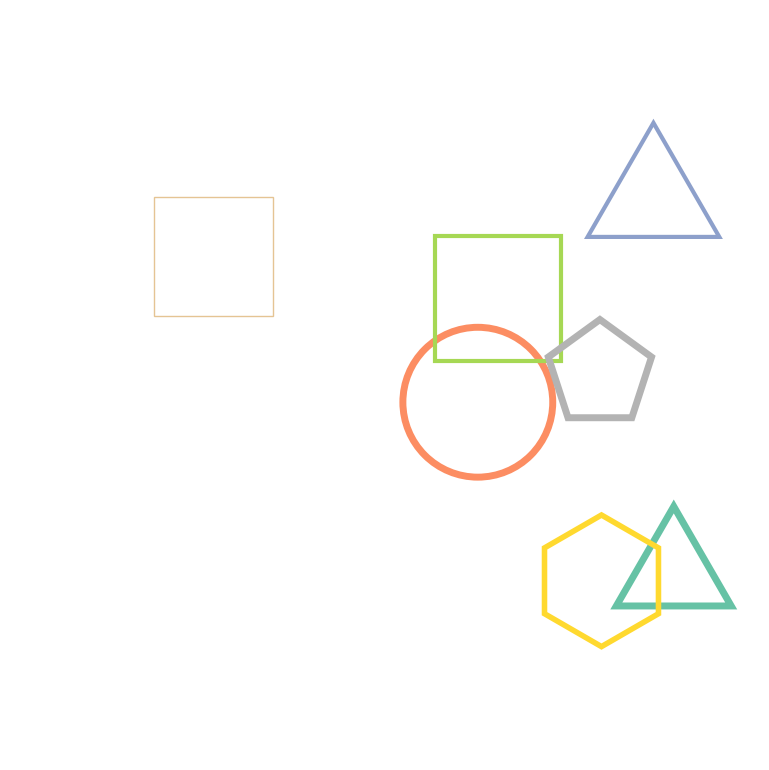[{"shape": "triangle", "thickness": 2.5, "radius": 0.43, "center": [0.875, 0.256]}, {"shape": "circle", "thickness": 2.5, "radius": 0.49, "center": [0.621, 0.478]}, {"shape": "triangle", "thickness": 1.5, "radius": 0.49, "center": [0.849, 0.742]}, {"shape": "square", "thickness": 1.5, "radius": 0.41, "center": [0.647, 0.612]}, {"shape": "hexagon", "thickness": 2, "radius": 0.43, "center": [0.781, 0.246]}, {"shape": "square", "thickness": 0.5, "radius": 0.39, "center": [0.277, 0.667]}, {"shape": "pentagon", "thickness": 2.5, "radius": 0.35, "center": [0.779, 0.515]}]